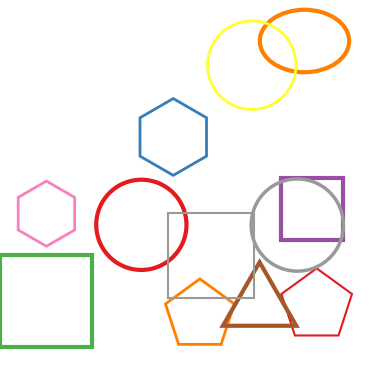[{"shape": "circle", "thickness": 3, "radius": 0.59, "center": [0.367, 0.416]}, {"shape": "pentagon", "thickness": 1.5, "radius": 0.48, "center": [0.823, 0.207]}, {"shape": "hexagon", "thickness": 2, "radius": 0.5, "center": [0.45, 0.644]}, {"shape": "square", "thickness": 3, "radius": 0.6, "center": [0.119, 0.219]}, {"shape": "square", "thickness": 3, "radius": 0.4, "center": [0.811, 0.458]}, {"shape": "oval", "thickness": 3, "radius": 0.58, "center": [0.791, 0.894]}, {"shape": "pentagon", "thickness": 2, "radius": 0.47, "center": [0.519, 0.182]}, {"shape": "circle", "thickness": 2, "radius": 0.57, "center": [0.654, 0.831]}, {"shape": "triangle", "thickness": 3, "radius": 0.55, "center": [0.674, 0.209]}, {"shape": "hexagon", "thickness": 2, "radius": 0.42, "center": [0.121, 0.445]}, {"shape": "square", "thickness": 1.5, "radius": 0.56, "center": [0.547, 0.336]}, {"shape": "circle", "thickness": 2.5, "radius": 0.6, "center": [0.772, 0.415]}]